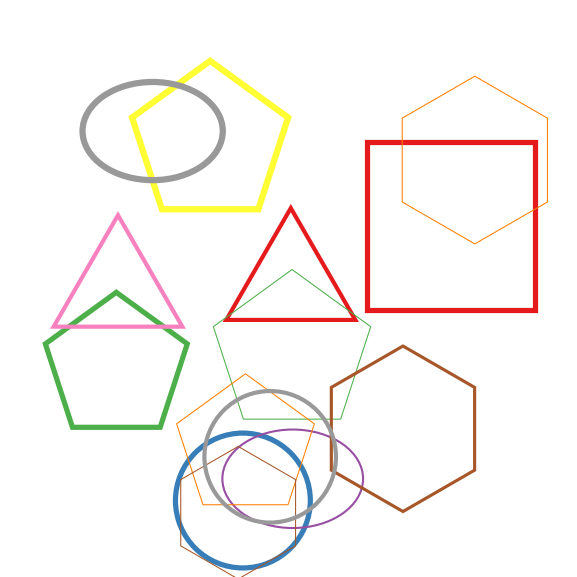[{"shape": "triangle", "thickness": 2, "radius": 0.65, "center": [0.504, 0.51]}, {"shape": "square", "thickness": 2.5, "radius": 0.73, "center": [0.781, 0.607]}, {"shape": "circle", "thickness": 2.5, "radius": 0.58, "center": [0.421, 0.132]}, {"shape": "pentagon", "thickness": 0.5, "radius": 0.72, "center": [0.506, 0.389]}, {"shape": "pentagon", "thickness": 2.5, "radius": 0.65, "center": [0.201, 0.364]}, {"shape": "oval", "thickness": 1, "radius": 0.61, "center": [0.507, 0.17]}, {"shape": "pentagon", "thickness": 0.5, "radius": 0.63, "center": [0.425, 0.227]}, {"shape": "hexagon", "thickness": 0.5, "radius": 0.73, "center": [0.822, 0.722]}, {"shape": "pentagon", "thickness": 3, "radius": 0.71, "center": [0.364, 0.752]}, {"shape": "hexagon", "thickness": 1.5, "radius": 0.72, "center": [0.698, 0.257]}, {"shape": "hexagon", "thickness": 0.5, "radius": 0.57, "center": [0.412, 0.111]}, {"shape": "triangle", "thickness": 2, "radius": 0.64, "center": [0.204, 0.498]}, {"shape": "oval", "thickness": 3, "radius": 0.61, "center": [0.264, 0.772]}, {"shape": "circle", "thickness": 2, "radius": 0.57, "center": [0.468, 0.208]}]